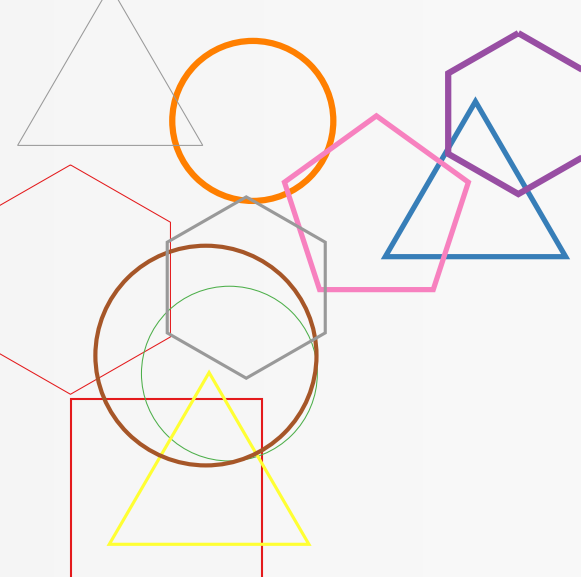[{"shape": "hexagon", "thickness": 0.5, "radius": 0.99, "center": [0.121, 0.515]}, {"shape": "square", "thickness": 1, "radius": 0.82, "center": [0.286, 0.144]}, {"shape": "triangle", "thickness": 2.5, "radius": 0.9, "center": [0.818, 0.644]}, {"shape": "circle", "thickness": 0.5, "radius": 0.76, "center": [0.395, 0.352]}, {"shape": "hexagon", "thickness": 3, "radius": 0.7, "center": [0.892, 0.802]}, {"shape": "circle", "thickness": 3, "radius": 0.69, "center": [0.435, 0.79]}, {"shape": "triangle", "thickness": 1.5, "radius": 0.99, "center": [0.36, 0.156]}, {"shape": "circle", "thickness": 2, "radius": 0.95, "center": [0.354, 0.383]}, {"shape": "pentagon", "thickness": 2.5, "radius": 0.83, "center": [0.648, 0.632]}, {"shape": "triangle", "thickness": 0.5, "radius": 0.92, "center": [0.19, 0.839]}, {"shape": "hexagon", "thickness": 1.5, "radius": 0.78, "center": [0.424, 0.501]}]